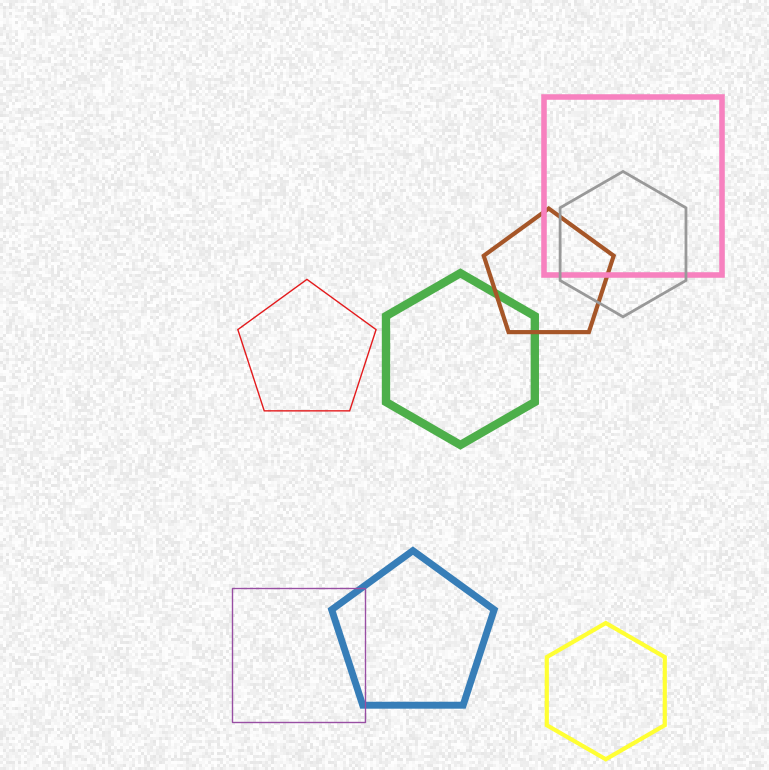[{"shape": "pentagon", "thickness": 0.5, "radius": 0.47, "center": [0.399, 0.543]}, {"shape": "pentagon", "thickness": 2.5, "radius": 0.55, "center": [0.536, 0.174]}, {"shape": "hexagon", "thickness": 3, "radius": 0.56, "center": [0.598, 0.534]}, {"shape": "square", "thickness": 0.5, "radius": 0.43, "center": [0.388, 0.149]}, {"shape": "hexagon", "thickness": 1.5, "radius": 0.44, "center": [0.787, 0.102]}, {"shape": "pentagon", "thickness": 1.5, "radius": 0.44, "center": [0.713, 0.64]}, {"shape": "square", "thickness": 2, "radius": 0.58, "center": [0.822, 0.758]}, {"shape": "hexagon", "thickness": 1, "radius": 0.47, "center": [0.809, 0.683]}]